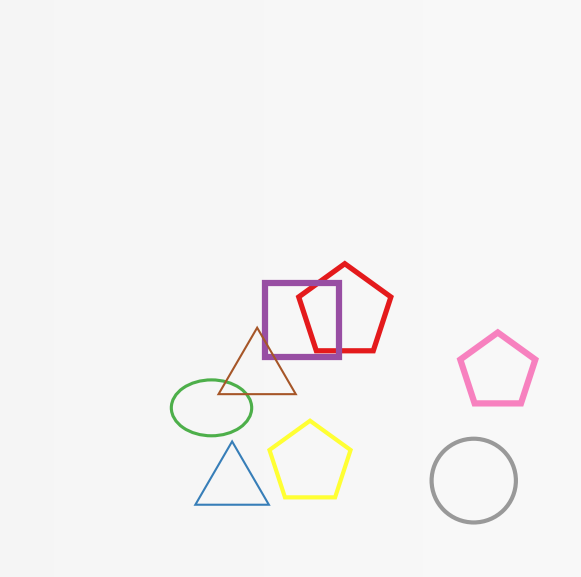[{"shape": "pentagon", "thickness": 2.5, "radius": 0.42, "center": [0.593, 0.459]}, {"shape": "triangle", "thickness": 1, "radius": 0.37, "center": [0.399, 0.162]}, {"shape": "oval", "thickness": 1.5, "radius": 0.35, "center": [0.364, 0.293]}, {"shape": "square", "thickness": 3, "radius": 0.32, "center": [0.52, 0.445]}, {"shape": "pentagon", "thickness": 2, "radius": 0.37, "center": [0.533, 0.197]}, {"shape": "triangle", "thickness": 1, "radius": 0.38, "center": [0.442, 0.355]}, {"shape": "pentagon", "thickness": 3, "radius": 0.34, "center": [0.856, 0.356]}, {"shape": "circle", "thickness": 2, "radius": 0.36, "center": [0.815, 0.167]}]